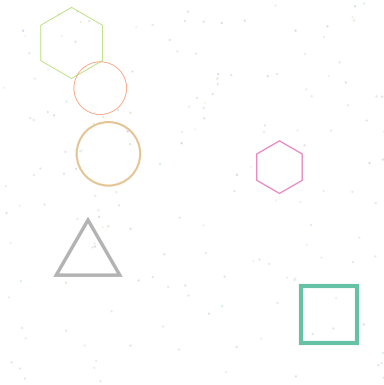[{"shape": "square", "thickness": 3, "radius": 0.37, "center": [0.854, 0.183]}, {"shape": "circle", "thickness": 0.5, "radius": 0.34, "center": [0.26, 0.771]}, {"shape": "hexagon", "thickness": 1, "radius": 0.34, "center": [0.726, 0.566]}, {"shape": "hexagon", "thickness": 0.5, "radius": 0.46, "center": [0.186, 0.888]}, {"shape": "circle", "thickness": 1.5, "radius": 0.41, "center": [0.282, 0.6]}, {"shape": "triangle", "thickness": 2.5, "radius": 0.48, "center": [0.229, 0.333]}]